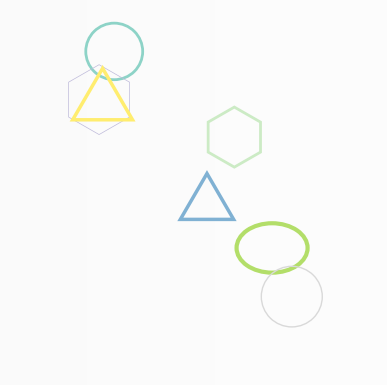[{"shape": "circle", "thickness": 2, "radius": 0.37, "center": [0.295, 0.866]}, {"shape": "hexagon", "thickness": 0.5, "radius": 0.45, "center": [0.256, 0.741]}, {"shape": "triangle", "thickness": 2.5, "radius": 0.4, "center": [0.534, 0.47]}, {"shape": "oval", "thickness": 3, "radius": 0.46, "center": [0.702, 0.356]}, {"shape": "circle", "thickness": 1, "radius": 0.39, "center": [0.753, 0.23]}, {"shape": "hexagon", "thickness": 2, "radius": 0.39, "center": [0.605, 0.644]}, {"shape": "triangle", "thickness": 2.5, "radius": 0.45, "center": [0.265, 0.733]}]